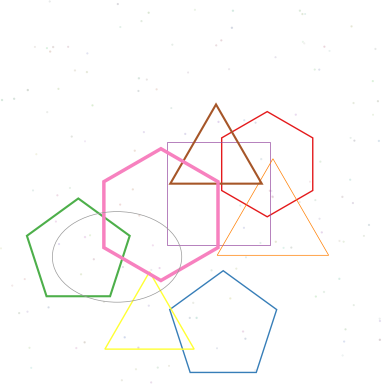[{"shape": "hexagon", "thickness": 1, "radius": 0.68, "center": [0.694, 0.574]}, {"shape": "pentagon", "thickness": 1, "radius": 0.73, "center": [0.58, 0.151]}, {"shape": "pentagon", "thickness": 1.5, "radius": 0.7, "center": [0.203, 0.344]}, {"shape": "square", "thickness": 0.5, "radius": 0.67, "center": [0.568, 0.498]}, {"shape": "triangle", "thickness": 0.5, "radius": 0.84, "center": [0.709, 0.42]}, {"shape": "triangle", "thickness": 1, "radius": 0.67, "center": [0.388, 0.16]}, {"shape": "triangle", "thickness": 1.5, "radius": 0.69, "center": [0.561, 0.592]}, {"shape": "hexagon", "thickness": 2.5, "radius": 0.86, "center": [0.418, 0.443]}, {"shape": "oval", "thickness": 0.5, "radius": 0.84, "center": [0.304, 0.333]}]